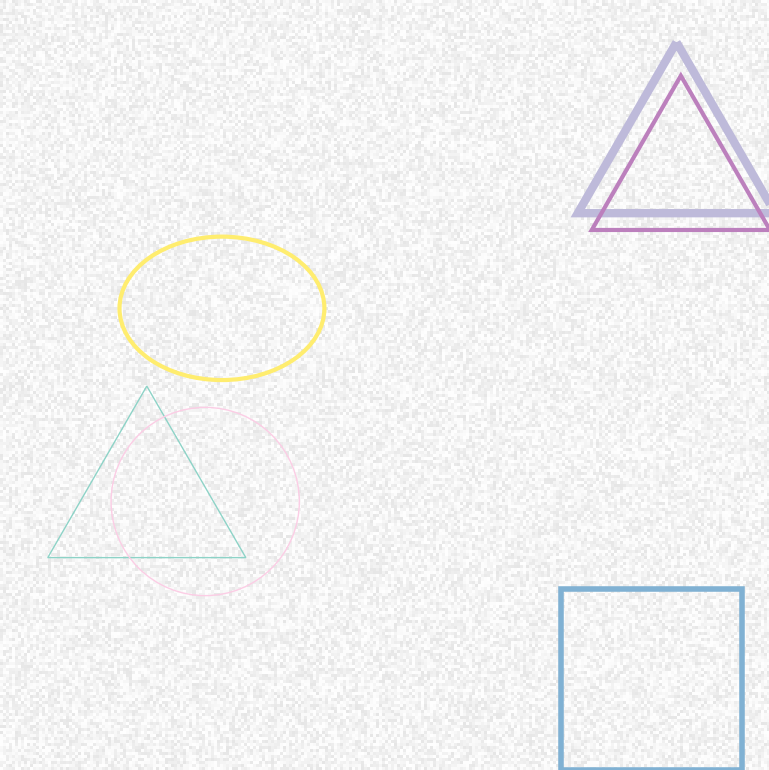[{"shape": "triangle", "thickness": 0.5, "radius": 0.74, "center": [0.191, 0.35]}, {"shape": "triangle", "thickness": 3, "radius": 0.74, "center": [0.879, 0.797]}, {"shape": "square", "thickness": 2, "radius": 0.59, "center": [0.846, 0.117]}, {"shape": "circle", "thickness": 0.5, "radius": 0.61, "center": [0.266, 0.349]}, {"shape": "triangle", "thickness": 1.5, "radius": 0.67, "center": [0.884, 0.768]}, {"shape": "oval", "thickness": 1.5, "radius": 0.67, "center": [0.288, 0.6]}]